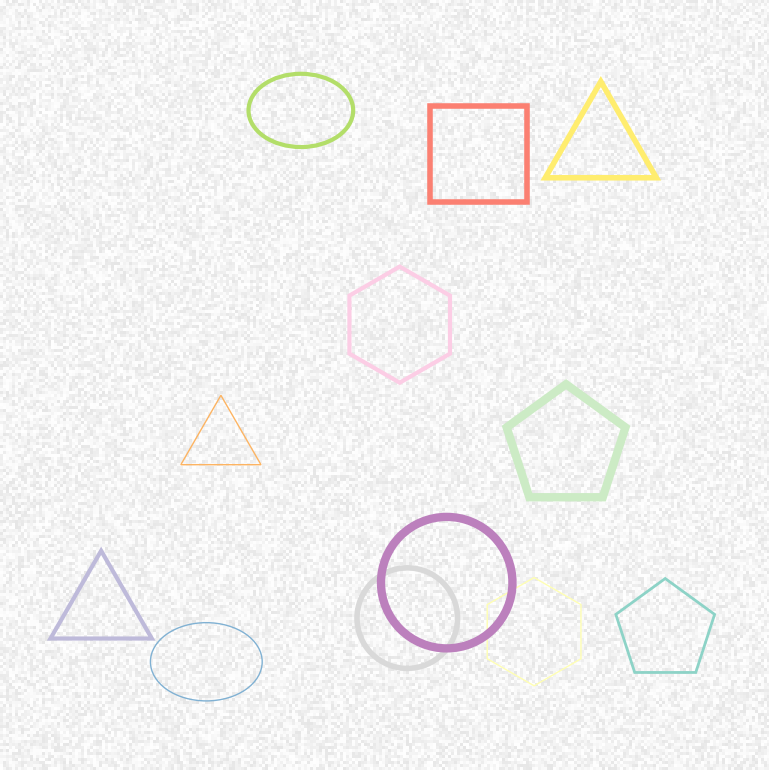[{"shape": "pentagon", "thickness": 1, "radius": 0.34, "center": [0.864, 0.181]}, {"shape": "hexagon", "thickness": 0.5, "radius": 0.35, "center": [0.694, 0.18]}, {"shape": "triangle", "thickness": 1.5, "radius": 0.38, "center": [0.131, 0.209]}, {"shape": "square", "thickness": 2, "radius": 0.31, "center": [0.621, 0.8]}, {"shape": "oval", "thickness": 0.5, "radius": 0.36, "center": [0.268, 0.141]}, {"shape": "triangle", "thickness": 0.5, "radius": 0.3, "center": [0.287, 0.427]}, {"shape": "oval", "thickness": 1.5, "radius": 0.34, "center": [0.391, 0.857]}, {"shape": "hexagon", "thickness": 1.5, "radius": 0.38, "center": [0.519, 0.578]}, {"shape": "circle", "thickness": 2, "radius": 0.33, "center": [0.529, 0.197]}, {"shape": "circle", "thickness": 3, "radius": 0.43, "center": [0.58, 0.243]}, {"shape": "pentagon", "thickness": 3, "radius": 0.41, "center": [0.735, 0.42]}, {"shape": "triangle", "thickness": 2, "radius": 0.42, "center": [0.78, 0.811]}]